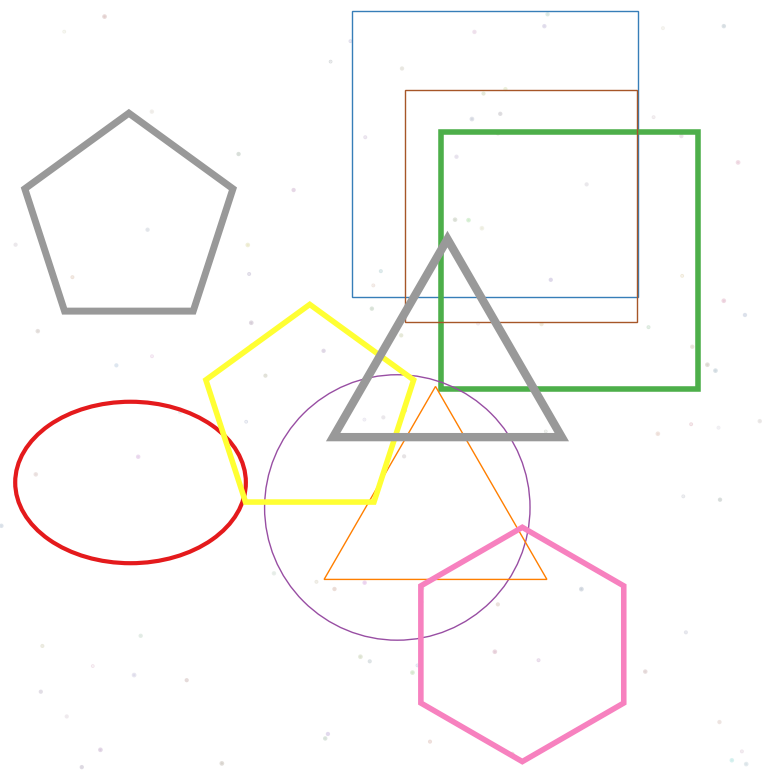[{"shape": "oval", "thickness": 1.5, "radius": 0.75, "center": [0.17, 0.373]}, {"shape": "square", "thickness": 0.5, "radius": 0.93, "center": [0.643, 0.8]}, {"shape": "square", "thickness": 2, "radius": 0.83, "center": [0.739, 0.662]}, {"shape": "circle", "thickness": 0.5, "radius": 0.86, "center": [0.516, 0.341]}, {"shape": "triangle", "thickness": 0.5, "radius": 0.84, "center": [0.566, 0.331]}, {"shape": "pentagon", "thickness": 2, "radius": 0.71, "center": [0.402, 0.463]}, {"shape": "square", "thickness": 0.5, "radius": 0.75, "center": [0.677, 0.732]}, {"shape": "hexagon", "thickness": 2, "radius": 0.76, "center": [0.678, 0.163]}, {"shape": "pentagon", "thickness": 2.5, "radius": 0.71, "center": [0.167, 0.711]}, {"shape": "triangle", "thickness": 3, "radius": 0.86, "center": [0.581, 0.518]}]